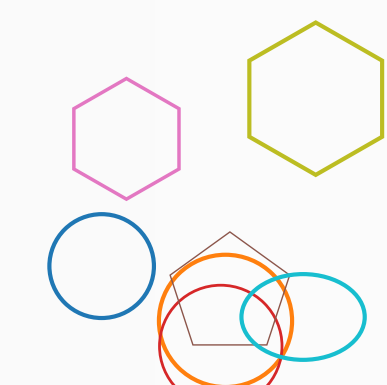[{"shape": "circle", "thickness": 3, "radius": 0.67, "center": [0.262, 0.309]}, {"shape": "circle", "thickness": 3, "radius": 0.86, "center": [0.582, 0.166]}, {"shape": "circle", "thickness": 2, "radius": 0.79, "center": [0.57, 0.101]}, {"shape": "pentagon", "thickness": 1, "radius": 0.81, "center": [0.593, 0.235]}, {"shape": "hexagon", "thickness": 2.5, "radius": 0.78, "center": [0.326, 0.639]}, {"shape": "hexagon", "thickness": 3, "radius": 0.99, "center": [0.815, 0.744]}, {"shape": "oval", "thickness": 3, "radius": 0.8, "center": [0.782, 0.177]}]